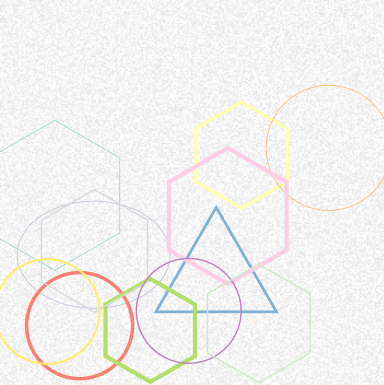[{"shape": "hexagon", "thickness": 0.5, "radius": 0.98, "center": [0.142, 0.493]}, {"shape": "hexagon", "thickness": 2.5, "radius": 0.69, "center": [0.628, 0.597]}, {"shape": "oval", "thickness": 0.5, "radius": 0.99, "center": [0.243, 0.338]}, {"shape": "circle", "thickness": 2.5, "radius": 0.69, "center": [0.207, 0.154]}, {"shape": "triangle", "thickness": 2, "radius": 0.9, "center": [0.562, 0.28]}, {"shape": "circle", "thickness": 0.5, "radius": 0.81, "center": [0.854, 0.616]}, {"shape": "hexagon", "thickness": 3, "radius": 0.67, "center": [0.39, 0.142]}, {"shape": "hexagon", "thickness": 3, "radius": 0.88, "center": [0.592, 0.439]}, {"shape": "hexagon", "thickness": 1, "radius": 0.8, "center": [0.246, 0.348]}, {"shape": "circle", "thickness": 1, "radius": 0.68, "center": [0.49, 0.193]}, {"shape": "hexagon", "thickness": 1, "radius": 0.77, "center": [0.672, 0.16]}, {"shape": "circle", "thickness": 1.5, "radius": 0.68, "center": [0.123, 0.191]}]